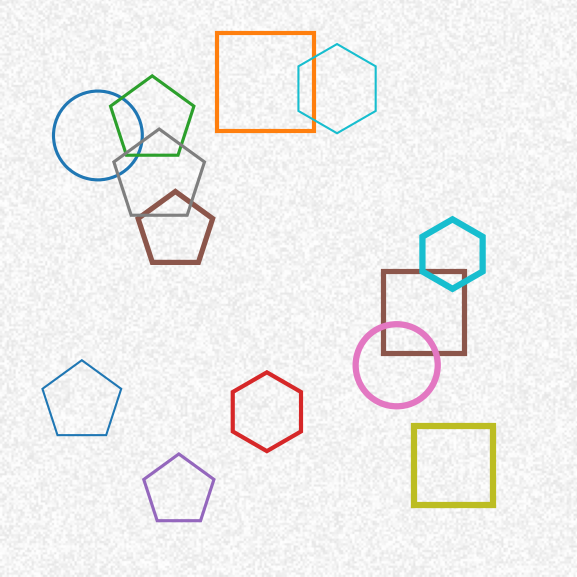[{"shape": "circle", "thickness": 1.5, "radius": 0.38, "center": [0.17, 0.765]}, {"shape": "pentagon", "thickness": 1, "radius": 0.36, "center": [0.142, 0.304]}, {"shape": "square", "thickness": 2, "radius": 0.42, "center": [0.46, 0.857]}, {"shape": "pentagon", "thickness": 1.5, "radius": 0.38, "center": [0.264, 0.792]}, {"shape": "hexagon", "thickness": 2, "radius": 0.34, "center": [0.462, 0.286]}, {"shape": "pentagon", "thickness": 1.5, "radius": 0.32, "center": [0.31, 0.149]}, {"shape": "pentagon", "thickness": 2.5, "radius": 0.34, "center": [0.304, 0.6]}, {"shape": "square", "thickness": 2.5, "radius": 0.35, "center": [0.733, 0.459]}, {"shape": "circle", "thickness": 3, "radius": 0.36, "center": [0.687, 0.367]}, {"shape": "pentagon", "thickness": 1.5, "radius": 0.41, "center": [0.276, 0.693]}, {"shape": "square", "thickness": 3, "radius": 0.34, "center": [0.785, 0.193]}, {"shape": "hexagon", "thickness": 3, "radius": 0.3, "center": [0.784, 0.559]}, {"shape": "hexagon", "thickness": 1, "radius": 0.39, "center": [0.584, 0.846]}]